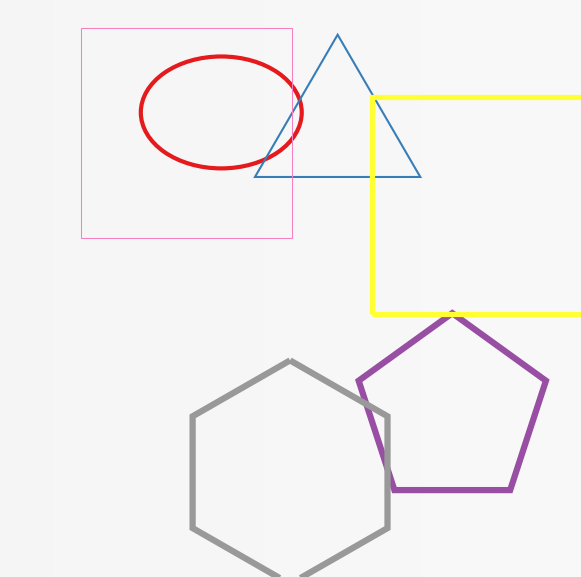[{"shape": "oval", "thickness": 2, "radius": 0.69, "center": [0.381, 0.804]}, {"shape": "triangle", "thickness": 1, "radius": 0.82, "center": [0.581, 0.775]}, {"shape": "pentagon", "thickness": 3, "radius": 0.85, "center": [0.778, 0.288]}, {"shape": "square", "thickness": 2.5, "radius": 0.94, "center": [0.828, 0.643]}, {"shape": "square", "thickness": 0.5, "radius": 0.91, "center": [0.321, 0.769]}, {"shape": "hexagon", "thickness": 3, "radius": 0.97, "center": [0.499, 0.181]}]